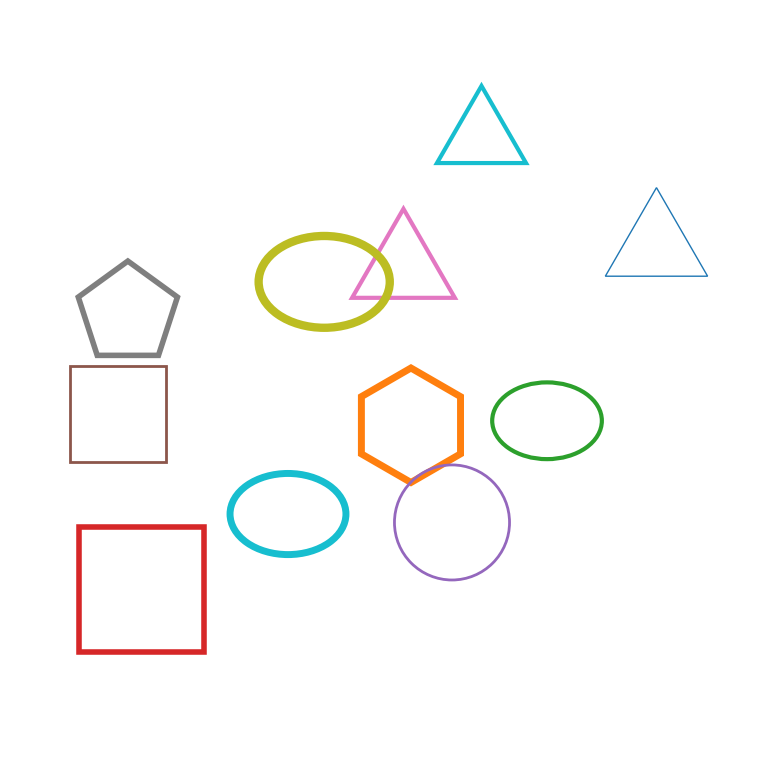[{"shape": "triangle", "thickness": 0.5, "radius": 0.38, "center": [0.853, 0.68]}, {"shape": "hexagon", "thickness": 2.5, "radius": 0.37, "center": [0.534, 0.448]}, {"shape": "oval", "thickness": 1.5, "radius": 0.36, "center": [0.71, 0.454]}, {"shape": "square", "thickness": 2, "radius": 0.41, "center": [0.184, 0.235]}, {"shape": "circle", "thickness": 1, "radius": 0.37, "center": [0.587, 0.321]}, {"shape": "square", "thickness": 1, "radius": 0.31, "center": [0.153, 0.462]}, {"shape": "triangle", "thickness": 1.5, "radius": 0.39, "center": [0.524, 0.652]}, {"shape": "pentagon", "thickness": 2, "radius": 0.34, "center": [0.166, 0.593]}, {"shape": "oval", "thickness": 3, "radius": 0.43, "center": [0.421, 0.634]}, {"shape": "triangle", "thickness": 1.5, "radius": 0.33, "center": [0.625, 0.822]}, {"shape": "oval", "thickness": 2.5, "radius": 0.38, "center": [0.374, 0.332]}]